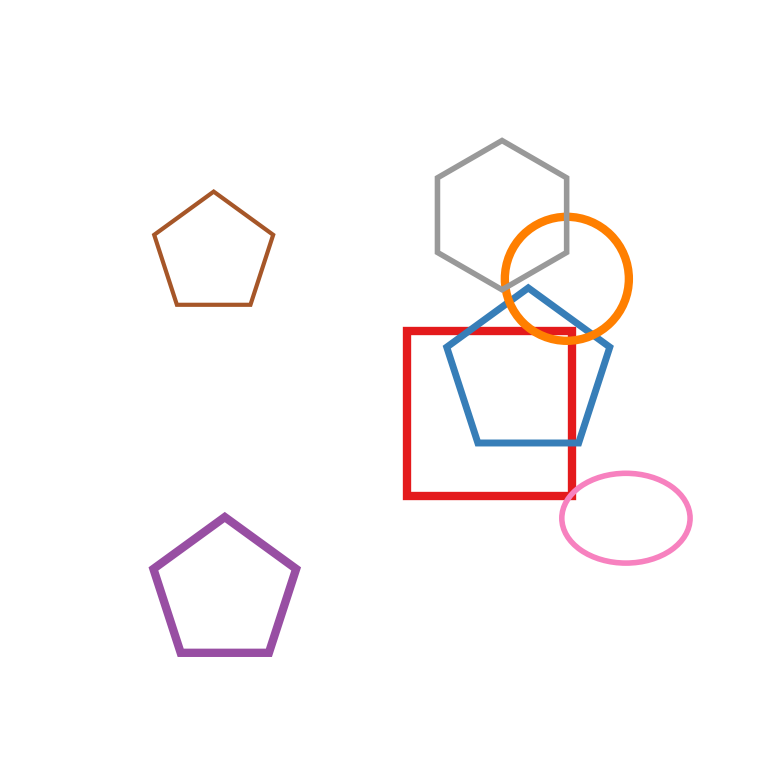[{"shape": "square", "thickness": 3, "radius": 0.54, "center": [0.636, 0.463]}, {"shape": "pentagon", "thickness": 2.5, "radius": 0.56, "center": [0.686, 0.515]}, {"shape": "pentagon", "thickness": 3, "radius": 0.49, "center": [0.292, 0.231]}, {"shape": "circle", "thickness": 3, "radius": 0.4, "center": [0.736, 0.638]}, {"shape": "pentagon", "thickness": 1.5, "radius": 0.41, "center": [0.278, 0.67]}, {"shape": "oval", "thickness": 2, "radius": 0.42, "center": [0.813, 0.327]}, {"shape": "hexagon", "thickness": 2, "radius": 0.48, "center": [0.652, 0.721]}]